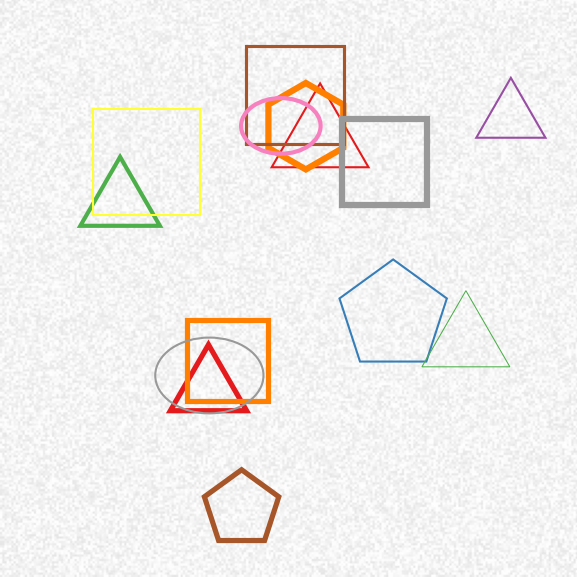[{"shape": "triangle", "thickness": 1, "radius": 0.48, "center": [0.554, 0.758]}, {"shape": "triangle", "thickness": 2.5, "radius": 0.38, "center": [0.361, 0.326]}, {"shape": "pentagon", "thickness": 1, "radius": 0.49, "center": [0.681, 0.452]}, {"shape": "triangle", "thickness": 2, "radius": 0.4, "center": [0.208, 0.648]}, {"shape": "triangle", "thickness": 0.5, "radius": 0.44, "center": [0.807, 0.408]}, {"shape": "triangle", "thickness": 1, "radius": 0.35, "center": [0.885, 0.795]}, {"shape": "hexagon", "thickness": 3, "radius": 0.37, "center": [0.53, 0.781]}, {"shape": "square", "thickness": 2.5, "radius": 0.35, "center": [0.394, 0.375]}, {"shape": "square", "thickness": 1, "radius": 0.46, "center": [0.254, 0.718]}, {"shape": "pentagon", "thickness": 2.5, "radius": 0.34, "center": [0.418, 0.118]}, {"shape": "square", "thickness": 1.5, "radius": 0.42, "center": [0.51, 0.835]}, {"shape": "oval", "thickness": 2, "radius": 0.34, "center": [0.486, 0.781]}, {"shape": "oval", "thickness": 1, "radius": 0.47, "center": [0.363, 0.349]}, {"shape": "square", "thickness": 3, "radius": 0.37, "center": [0.666, 0.719]}]